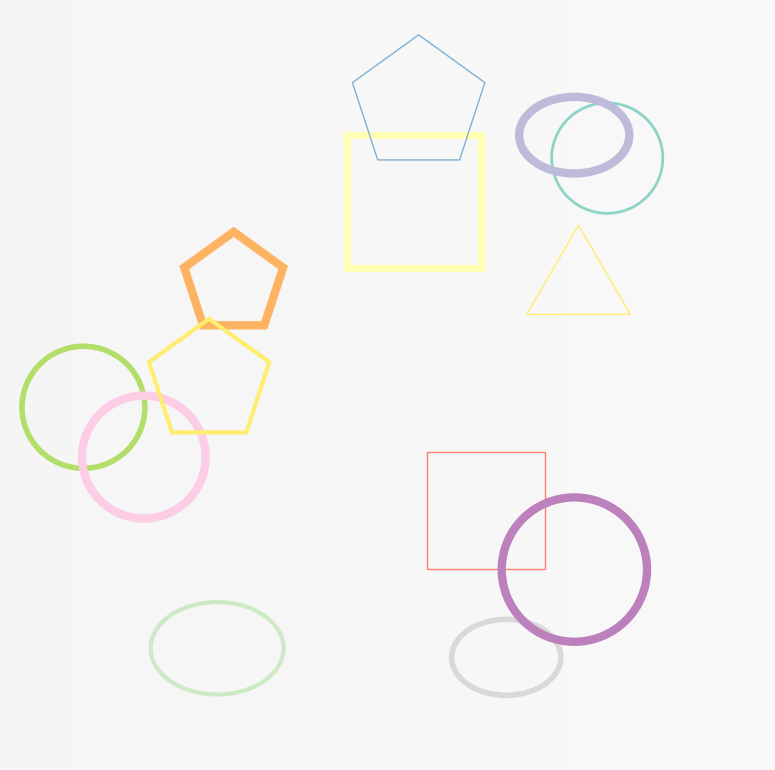[{"shape": "circle", "thickness": 1, "radius": 0.36, "center": [0.784, 0.795]}, {"shape": "square", "thickness": 2.5, "radius": 0.43, "center": [0.534, 0.739]}, {"shape": "oval", "thickness": 3, "radius": 0.36, "center": [0.741, 0.824]}, {"shape": "square", "thickness": 0.5, "radius": 0.38, "center": [0.627, 0.337]}, {"shape": "pentagon", "thickness": 0.5, "radius": 0.45, "center": [0.54, 0.865]}, {"shape": "pentagon", "thickness": 3, "radius": 0.34, "center": [0.302, 0.632]}, {"shape": "circle", "thickness": 2, "radius": 0.4, "center": [0.108, 0.471]}, {"shape": "circle", "thickness": 3, "radius": 0.4, "center": [0.186, 0.406]}, {"shape": "oval", "thickness": 2, "radius": 0.35, "center": [0.653, 0.146]}, {"shape": "circle", "thickness": 3, "radius": 0.47, "center": [0.741, 0.26]}, {"shape": "oval", "thickness": 1.5, "radius": 0.43, "center": [0.28, 0.158]}, {"shape": "triangle", "thickness": 0.5, "radius": 0.39, "center": [0.747, 0.63]}, {"shape": "pentagon", "thickness": 1.5, "radius": 0.41, "center": [0.27, 0.504]}]